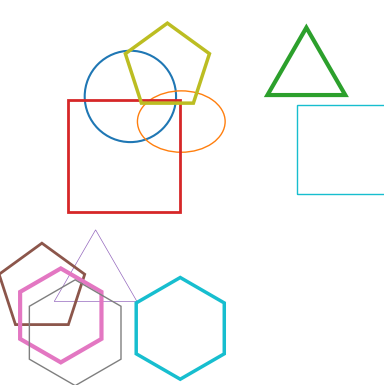[{"shape": "circle", "thickness": 1.5, "radius": 0.59, "center": [0.339, 0.75]}, {"shape": "oval", "thickness": 1, "radius": 0.57, "center": [0.471, 0.684]}, {"shape": "triangle", "thickness": 3, "radius": 0.58, "center": [0.796, 0.812]}, {"shape": "square", "thickness": 2, "radius": 0.73, "center": [0.323, 0.595]}, {"shape": "triangle", "thickness": 0.5, "radius": 0.62, "center": [0.248, 0.279]}, {"shape": "pentagon", "thickness": 2, "radius": 0.58, "center": [0.109, 0.251]}, {"shape": "hexagon", "thickness": 3, "radius": 0.61, "center": [0.158, 0.181]}, {"shape": "hexagon", "thickness": 1, "radius": 0.69, "center": [0.195, 0.136]}, {"shape": "pentagon", "thickness": 2.5, "radius": 0.57, "center": [0.435, 0.825]}, {"shape": "square", "thickness": 1, "radius": 0.58, "center": [0.887, 0.611]}, {"shape": "hexagon", "thickness": 2.5, "radius": 0.66, "center": [0.468, 0.147]}]